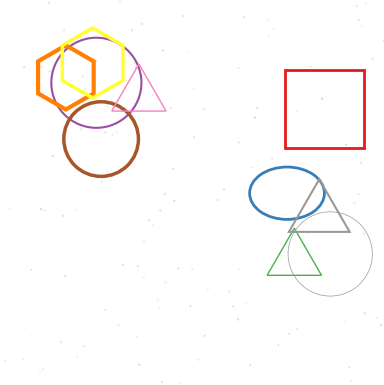[{"shape": "square", "thickness": 2, "radius": 0.51, "center": [0.843, 0.717]}, {"shape": "oval", "thickness": 2, "radius": 0.49, "center": [0.746, 0.498]}, {"shape": "triangle", "thickness": 1, "radius": 0.41, "center": [0.764, 0.326]}, {"shape": "circle", "thickness": 1.5, "radius": 0.59, "center": [0.25, 0.785]}, {"shape": "hexagon", "thickness": 3, "radius": 0.42, "center": [0.171, 0.799]}, {"shape": "hexagon", "thickness": 2.5, "radius": 0.45, "center": [0.241, 0.837]}, {"shape": "circle", "thickness": 2.5, "radius": 0.48, "center": [0.263, 0.639]}, {"shape": "triangle", "thickness": 1, "radius": 0.41, "center": [0.361, 0.752]}, {"shape": "triangle", "thickness": 1.5, "radius": 0.46, "center": [0.829, 0.443]}, {"shape": "circle", "thickness": 0.5, "radius": 0.55, "center": [0.858, 0.34]}]